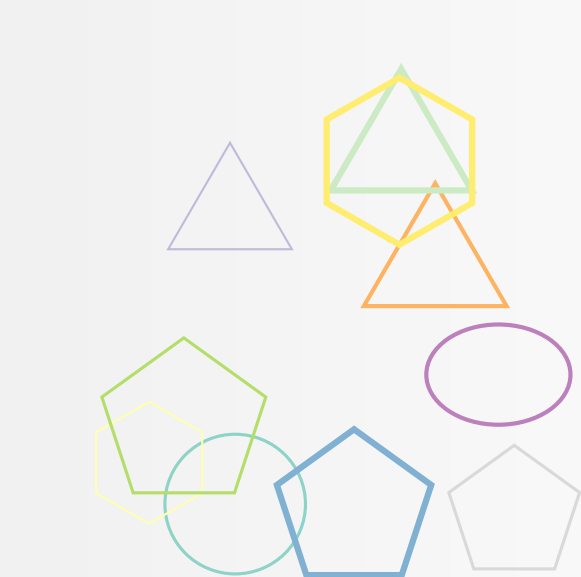[{"shape": "circle", "thickness": 1.5, "radius": 0.6, "center": [0.405, 0.126]}, {"shape": "hexagon", "thickness": 1, "radius": 0.53, "center": [0.257, 0.198]}, {"shape": "triangle", "thickness": 1, "radius": 0.61, "center": [0.396, 0.629]}, {"shape": "pentagon", "thickness": 3, "radius": 0.7, "center": [0.609, 0.116]}, {"shape": "triangle", "thickness": 2, "radius": 0.71, "center": [0.749, 0.54]}, {"shape": "pentagon", "thickness": 1.5, "radius": 0.74, "center": [0.316, 0.266]}, {"shape": "pentagon", "thickness": 1.5, "radius": 0.59, "center": [0.885, 0.11]}, {"shape": "oval", "thickness": 2, "radius": 0.62, "center": [0.857, 0.35]}, {"shape": "triangle", "thickness": 3, "radius": 0.7, "center": [0.69, 0.739]}, {"shape": "hexagon", "thickness": 3, "radius": 0.72, "center": [0.687, 0.72]}]